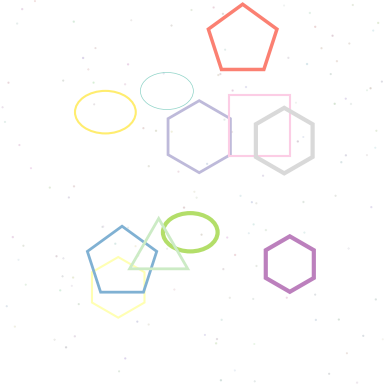[{"shape": "oval", "thickness": 0.5, "radius": 0.34, "center": [0.433, 0.764]}, {"shape": "hexagon", "thickness": 1.5, "radius": 0.39, "center": [0.307, 0.254]}, {"shape": "hexagon", "thickness": 2, "radius": 0.47, "center": [0.517, 0.645]}, {"shape": "pentagon", "thickness": 2.5, "radius": 0.47, "center": [0.63, 0.895]}, {"shape": "pentagon", "thickness": 2, "radius": 0.47, "center": [0.317, 0.318]}, {"shape": "oval", "thickness": 3, "radius": 0.36, "center": [0.494, 0.397]}, {"shape": "square", "thickness": 1.5, "radius": 0.4, "center": [0.675, 0.674]}, {"shape": "hexagon", "thickness": 3, "radius": 0.43, "center": [0.738, 0.635]}, {"shape": "hexagon", "thickness": 3, "radius": 0.36, "center": [0.753, 0.314]}, {"shape": "triangle", "thickness": 2, "radius": 0.44, "center": [0.412, 0.345]}, {"shape": "oval", "thickness": 1.5, "radius": 0.39, "center": [0.274, 0.709]}]